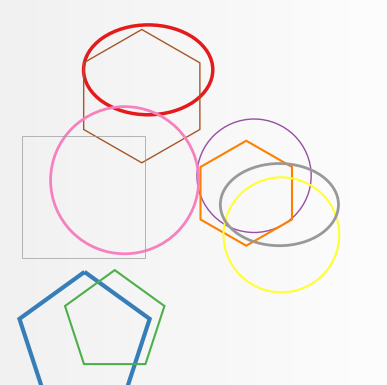[{"shape": "oval", "thickness": 2.5, "radius": 0.83, "center": [0.382, 0.819]}, {"shape": "pentagon", "thickness": 3, "radius": 0.88, "center": [0.218, 0.117]}, {"shape": "pentagon", "thickness": 1.5, "radius": 0.67, "center": [0.296, 0.163]}, {"shape": "circle", "thickness": 1, "radius": 0.74, "center": [0.656, 0.543]}, {"shape": "hexagon", "thickness": 1.5, "radius": 0.68, "center": [0.635, 0.498]}, {"shape": "circle", "thickness": 1.5, "radius": 0.75, "center": [0.726, 0.39]}, {"shape": "hexagon", "thickness": 1, "radius": 0.87, "center": [0.366, 0.75]}, {"shape": "circle", "thickness": 2, "radius": 0.96, "center": [0.322, 0.532]}, {"shape": "oval", "thickness": 2, "radius": 0.76, "center": [0.721, 0.469]}, {"shape": "square", "thickness": 0.5, "radius": 0.79, "center": [0.216, 0.489]}]